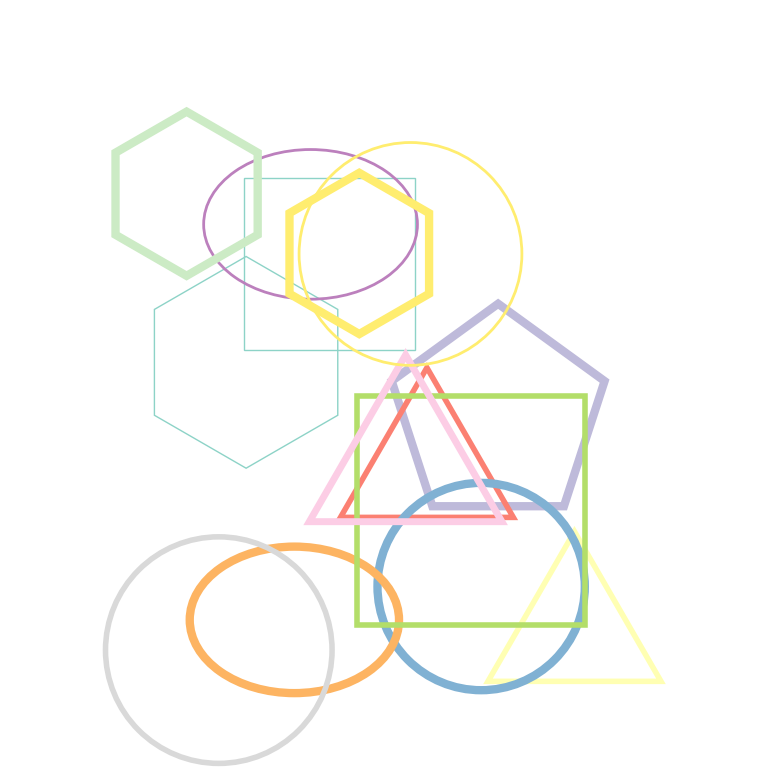[{"shape": "square", "thickness": 0.5, "radius": 0.56, "center": [0.428, 0.657]}, {"shape": "hexagon", "thickness": 0.5, "radius": 0.69, "center": [0.32, 0.529]}, {"shape": "triangle", "thickness": 2, "radius": 0.65, "center": [0.746, 0.18]}, {"shape": "pentagon", "thickness": 3, "radius": 0.73, "center": [0.647, 0.46]}, {"shape": "triangle", "thickness": 2, "radius": 0.65, "center": [0.554, 0.393]}, {"shape": "circle", "thickness": 3, "radius": 0.67, "center": [0.625, 0.238]}, {"shape": "oval", "thickness": 3, "radius": 0.68, "center": [0.382, 0.195]}, {"shape": "square", "thickness": 2, "radius": 0.74, "center": [0.612, 0.337]}, {"shape": "triangle", "thickness": 2.5, "radius": 0.72, "center": [0.527, 0.395]}, {"shape": "circle", "thickness": 2, "radius": 0.74, "center": [0.284, 0.156]}, {"shape": "oval", "thickness": 1, "radius": 0.69, "center": [0.403, 0.709]}, {"shape": "hexagon", "thickness": 3, "radius": 0.53, "center": [0.242, 0.748]}, {"shape": "hexagon", "thickness": 3, "radius": 0.52, "center": [0.467, 0.671]}, {"shape": "circle", "thickness": 1, "radius": 0.72, "center": [0.533, 0.67]}]